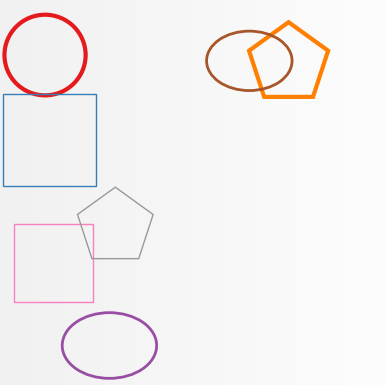[{"shape": "circle", "thickness": 3, "radius": 0.52, "center": [0.116, 0.857]}, {"shape": "square", "thickness": 1, "radius": 0.6, "center": [0.128, 0.636]}, {"shape": "oval", "thickness": 2, "radius": 0.61, "center": [0.282, 0.103]}, {"shape": "pentagon", "thickness": 3, "radius": 0.54, "center": [0.745, 0.835]}, {"shape": "oval", "thickness": 2, "radius": 0.55, "center": [0.643, 0.842]}, {"shape": "square", "thickness": 1, "radius": 0.51, "center": [0.139, 0.316]}, {"shape": "pentagon", "thickness": 1, "radius": 0.51, "center": [0.298, 0.411]}]